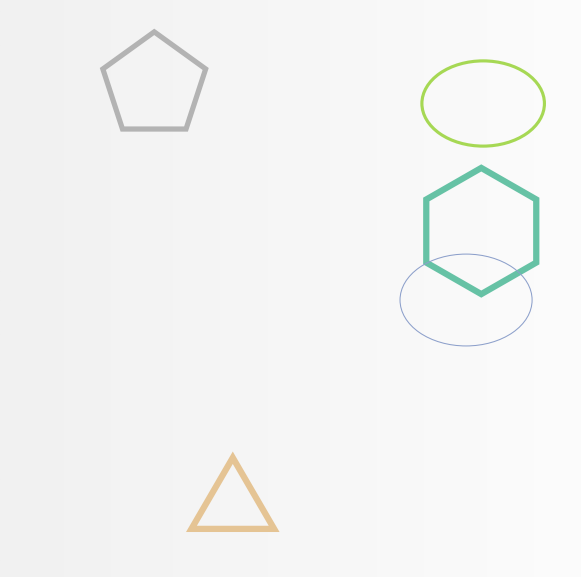[{"shape": "hexagon", "thickness": 3, "radius": 0.55, "center": [0.828, 0.599]}, {"shape": "oval", "thickness": 0.5, "radius": 0.57, "center": [0.802, 0.48]}, {"shape": "oval", "thickness": 1.5, "radius": 0.53, "center": [0.831, 0.82]}, {"shape": "triangle", "thickness": 3, "radius": 0.41, "center": [0.4, 0.124]}, {"shape": "pentagon", "thickness": 2.5, "radius": 0.47, "center": [0.265, 0.851]}]